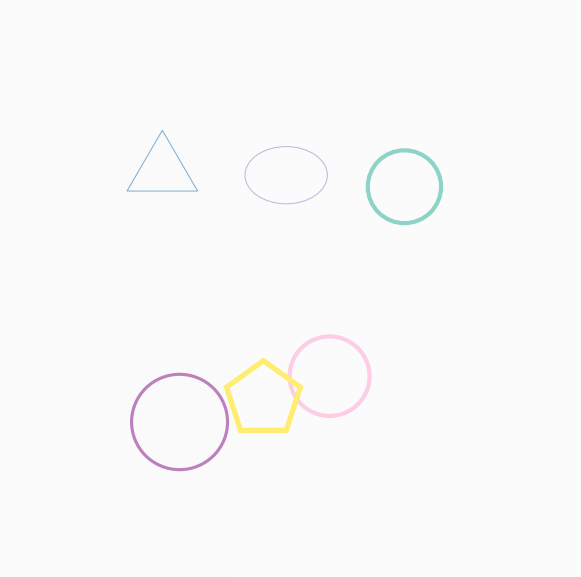[{"shape": "circle", "thickness": 2, "radius": 0.32, "center": [0.696, 0.676]}, {"shape": "oval", "thickness": 0.5, "radius": 0.35, "center": [0.492, 0.696]}, {"shape": "triangle", "thickness": 0.5, "radius": 0.35, "center": [0.279, 0.703]}, {"shape": "circle", "thickness": 2, "radius": 0.34, "center": [0.567, 0.348]}, {"shape": "circle", "thickness": 1.5, "radius": 0.41, "center": [0.309, 0.268]}, {"shape": "pentagon", "thickness": 2.5, "radius": 0.33, "center": [0.453, 0.308]}]